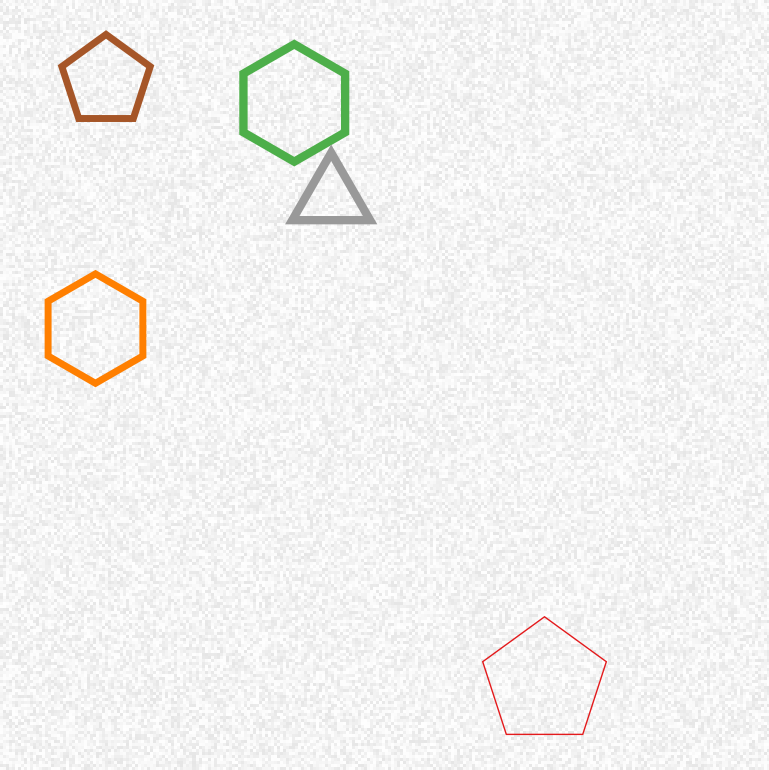[{"shape": "pentagon", "thickness": 0.5, "radius": 0.42, "center": [0.707, 0.115]}, {"shape": "hexagon", "thickness": 3, "radius": 0.38, "center": [0.382, 0.866]}, {"shape": "hexagon", "thickness": 2.5, "radius": 0.36, "center": [0.124, 0.573]}, {"shape": "pentagon", "thickness": 2.5, "radius": 0.3, "center": [0.138, 0.895]}, {"shape": "triangle", "thickness": 3, "radius": 0.29, "center": [0.43, 0.743]}]